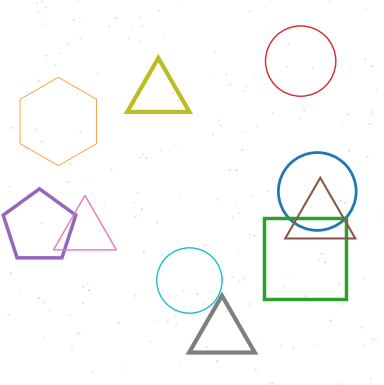[{"shape": "circle", "thickness": 2, "radius": 0.51, "center": [0.824, 0.503]}, {"shape": "hexagon", "thickness": 0.5, "radius": 0.57, "center": [0.152, 0.684]}, {"shape": "square", "thickness": 2.5, "radius": 0.53, "center": [0.792, 0.328]}, {"shape": "circle", "thickness": 1, "radius": 0.46, "center": [0.781, 0.841]}, {"shape": "pentagon", "thickness": 2.5, "radius": 0.5, "center": [0.103, 0.41]}, {"shape": "triangle", "thickness": 1.5, "radius": 0.53, "center": [0.832, 0.433]}, {"shape": "triangle", "thickness": 1, "radius": 0.47, "center": [0.221, 0.398]}, {"shape": "triangle", "thickness": 3, "radius": 0.49, "center": [0.576, 0.134]}, {"shape": "triangle", "thickness": 3, "radius": 0.47, "center": [0.411, 0.756]}, {"shape": "circle", "thickness": 1, "radius": 0.42, "center": [0.492, 0.271]}]